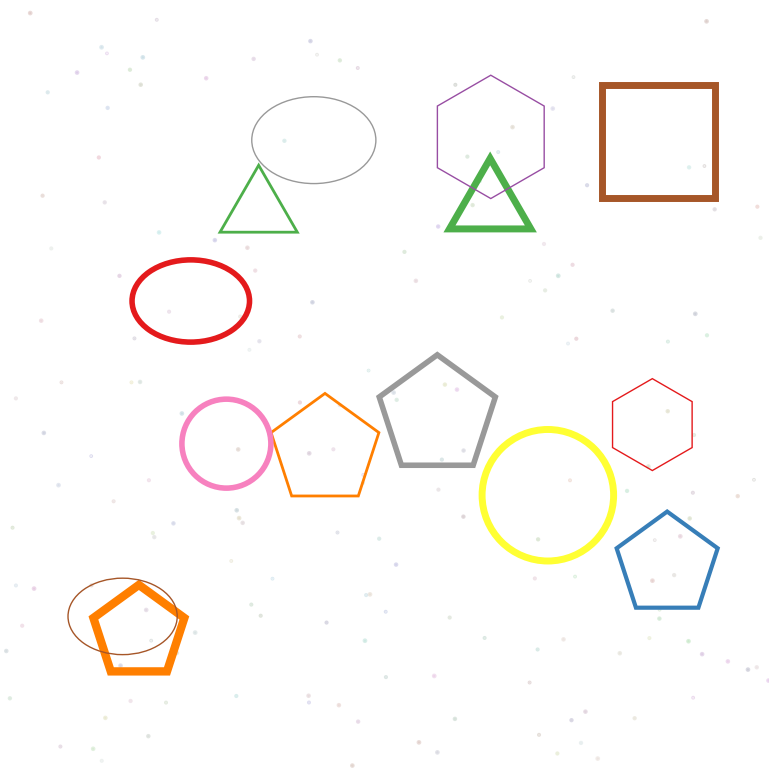[{"shape": "hexagon", "thickness": 0.5, "radius": 0.3, "center": [0.847, 0.449]}, {"shape": "oval", "thickness": 2, "radius": 0.38, "center": [0.248, 0.609]}, {"shape": "pentagon", "thickness": 1.5, "radius": 0.35, "center": [0.866, 0.267]}, {"shape": "triangle", "thickness": 2.5, "radius": 0.31, "center": [0.637, 0.733]}, {"shape": "triangle", "thickness": 1, "radius": 0.29, "center": [0.336, 0.727]}, {"shape": "hexagon", "thickness": 0.5, "radius": 0.4, "center": [0.637, 0.822]}, {"shape": "pentagon", "thickness": 1, "radius": 0.37, "center": [0.422, 0.415]}, {"shape": "pentagon", "thickness": 3, "radius": 0.31, "center": [0.18, 0.178]}, {"shape": "circle", "thickness": 2.5, "radius": 0.43, "center": [0.712, 0.357]}, {"shape": "oval", "thickness": 0.5, "radius": 0.35, "center": [0.159, 0.199]}, {"shape": "square", "thickness": 2.5, "radius": 0.37, "center": [0.855, 0.816]}, {"shape": "circle", "thickness": 2, "radius": 0.29, "center": [0.294, 0.424]}, {"shape": "oval", "thickness": 0.5, "radius": 0.4, "center": [0.408, 0.818]}, {"shape": "pentagon", "thickness": 2, "radius": 0.4, "center": [0.568, 0.46]}]